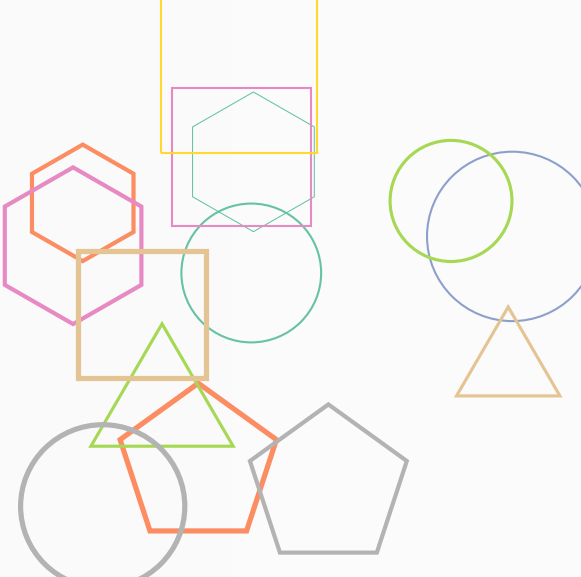[{"shape": "circle", "thickness": 1, "radius": 0.6, "center": [0.432, 0.526]}, {"shape": "hexagon", "thickness": 0.5, "radius": 0.6, "center": [0.436, 0.719]}, {"shape": "hexagon", "thickness": 2, "radius": 0.5, "center": [0.142, 0.648]}, {"shape": "pentagon", "thickness": 2.5, "radius": 0.71, "center": [0.341, 0.194]}, {"shape": "circle", "thickness": 1, "radius": 0.73, "center": [0.881, 0.59]}, {"shape": "square", "thickness": 1, "radius": 0.6, "center": [0.416, 0.728]}, {"shape": "hexagon", "thickness": 2, "radius": 0.68, "center": [0.126, 0.574]}, {"shape": "circle", "thickness": 1.5, "radius": 0.52, "center": [0.776, 0.651]}, {"shape": "triangle", "thickness": 1.5, "radius": 0.71, "center": [0.279, 0.297]}, {"shape": "square", "thickness": 1, "radius": 0.67, "center": [0.411, 0.869]}, {"shape": "triangle", "thickness": 1.5, "radius": 0.51, "center": [0.874, 0.365]}, {"shape": "square", "thickness": 2.5, "radius": 0.55, "center": [0.245, 0.455]}, {"shape": "pentagon", "thickness": 2, "radius": 0.71, "center": [0.565, 0.157]}, {"shape": "circle", "thickness": 2.5, "radius": 0.71, "center": [0.177, 0.122]}]